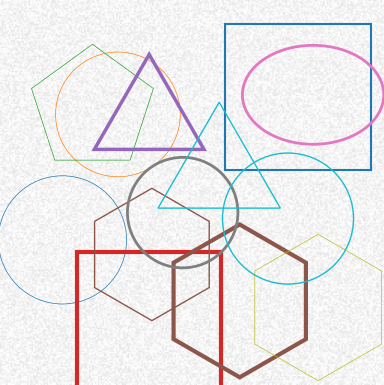[{"shape": "circle", "thickness": 0.5, "radius": 0.83, "center": [0.162, 0.377]}, {"shape": "square", "thickness": 1.5, "radius": 0.95, "center": [0.775, 0.749]}, {"shape": "circle", "thickness": 0.5, "radius": 0.81, "center": [0.306, 0.703]}, {"shape": "pentagon", "thickness": 0.5, "radius": 0.83, "center": [0.24, 0.719]}, {"shape": "square", "thickness": 3, "radius": 0.94, "center": [0.388, 0.157]}, {"shape": "triangle", "thickness": 2.5, "radius": 0.82, "center": [0.387, 0.694]}, {"shape": "hexagon", "thickness": 1, "radius": 0.86, "center": [0.395, 0.339]}, {"shape": "hexagon", "thickness": 3, "radius": 0.99, "center": [0.623, 0.218]}, {"shape": "oval", "thickness": 2, "radius": 0.92, "center": [0.813, 0.754]}, {"shape": "circle", "thickness": 2, "radius": 0.72, "center": [0.474, 0.448]}, {"shape": "hexagon", "thickness": 0.5, "radius": 0.95, "center": [0.826, 0.201]}, {"shape": "circle", "thickness": 1, "radius": 0.85, "center": [0.748, 0.432]}, {"shape": "triangle", "thickness": 1, "radius": 0.92, "center": [0.569, 0.551]}]